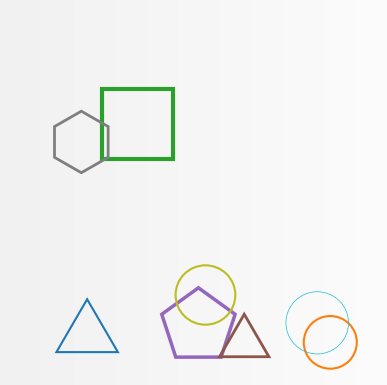[{"shape": "triangle", "thickness": 1.5, "radius": 0.46, "center": [0.225, 0.131]}, {"shape": "circle", "thickness": 1.5, "radius": 0.34, "center": [0.852, 0.111]}, {"shape": "square", "thickness": 3, "radius": 0.46, "center": [0.355, 0.677]}, {"shape": "pentagon", "thickness": 2.5, "radius": 0.5, "center": [0.512, 0.153]}, {"shape": "triangle", "thickness": 2, "radius": 0.37, "center": [0.63, 0.11]}, {"shape": "hexagon", "thickness": 2, "radius": 0.4, "center": [0.21, 0.631]}, {"shape": "circle", "thickness": 1.5, "radius": 0.39, "center": [0.53, 0.234]}, {"shape": "circle", "thickness": 0.5, "radius": 0.4, "center": [0.819, 0.161]}]